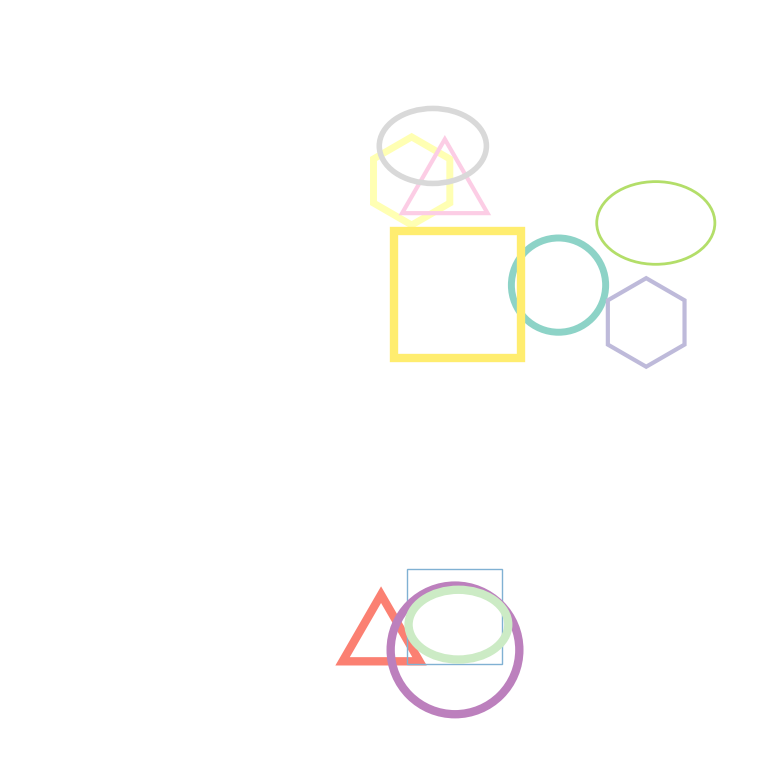[{"shape": "circle", "thickness": 2.5, "radius": 0.31, "center": [0.725, 0.63]}, {"shape": "hexagon", "thickness": 2.5, "radius": 0.29, "center": [0.535, 0.765]}, {"shape": "hexagon", "thickness": 1.5, "radius": 0.29, "center": [0.839, 0.581]}, {"shape": "triangle", "thickness": 3, "radius": 0.29, "center": [0.495, 0.17]}, {"shape": "square", "thickness": 0.5, "radius": 0.31, "center": [0.59, 0.199]}, {"shape": "oval", "thickness": 1, "radius": 0.38, "center": [0.852, 0.71]}, {"shape": "triangle", "thickness": 1.5, "radius": 0.32, "center": [0.578, 0.755]}, {"shape": "oval", "thickness": 2, "radius": 0.35, "center": [0.562, 0.81]}, {"shape": "circle", "thickness": 3, "radius": 0.42, "center": [0.591, 0.156]}, {"shape": "oval", "thickness": 3, "radius": 0.32, "center": [0.595, 0.189]}, {"shape": "square", "thickness": 3, "radius": 0.41, "center": [0.594, 0.618]}]